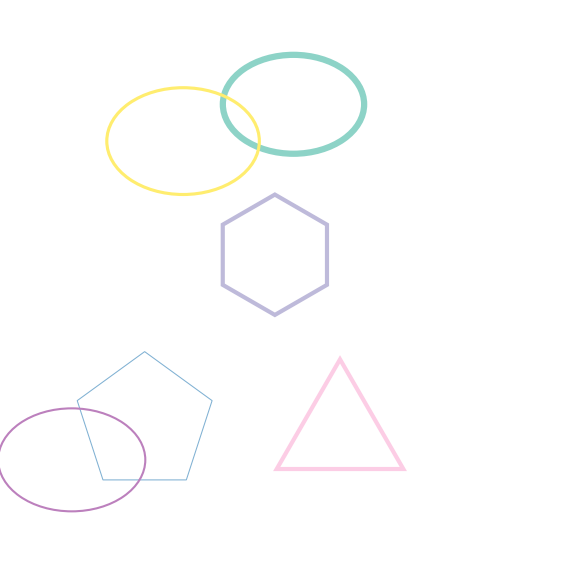[{"shape": "oval", "thickness": 3, "radius": 0.61, "center": [0.508, 0.819]}, {"shape": "hexagon", "thickness": 2, "radius": 0.52, "center": [0.476, 0.558]}, {"shape": "pentagon", "thickness": 0.5, "radius": 0.61, "center": [0.25, 0.267]}, {"shape": "triangle", "thickness": 2, "radius": 0.63, "center": [0.589, 0.25]}, {"shape": "oval", "thickness": 1, "radius": 0.64, "center": [0.124, 0.203]}, {"shape": "oval", "thickness": 1.5, "radius": 0.66, "center": [0.317, 0.755]}]